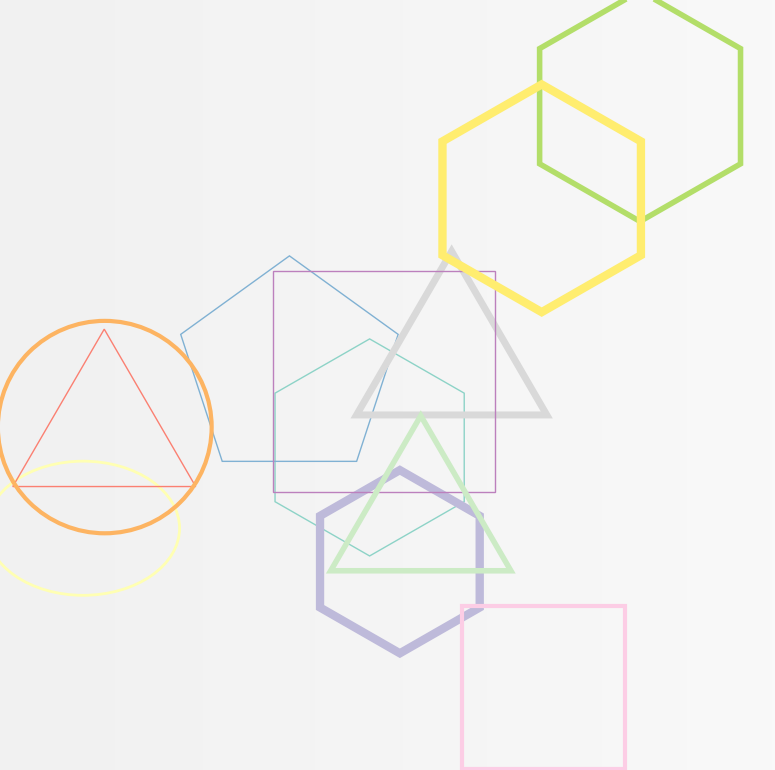[{"shape": "hexagon", "thickness": 0.5, "radius": 0.7, "center": [0.477, 0.419]}, {"shape": "oval", "thickness": 1, "radius": 0.62, "center": [0.107, 0.314]}, {"shape": "hexagon", "thickness": 3, "radius": 0.59, "center": [0.516, 0.271]}, {"shape": "triangle", "thickness": 0.5, "radius": 0.68, "center": [0.135, 0.436]}, {"shape": "pentagon", "thickness": 0.5, "radius": 0.74, "center": [0.373, 0.52]}, {"shape": "circle", "thickness": 1.5, "radius": 0.69, "center": [0.135, 0.445]}, {"shape": "hexagon", "thickness": 2, "radius": 0.75, "center": [0.826, 0.862]}, {"shape": "square", "thickness": 1.5, "radius": 0.53, "center": [0.701, 0.107]}, {"shape": "triangle", "thickness": 2.5, "radius": 0.71, "center": [0.583, 0.532]}, {"shape": "square", "thickness": 0.5, "radius": 0.71, "center": [0.496, 0.505]}, {"shape": "triangle", "thickness": 2, "radius": 0.67, "center": [0.543, 0.326]}, {"shape": "hexagon", "thickness": 3, "radius": 0.74, "center": [0.699, 0.742]}]